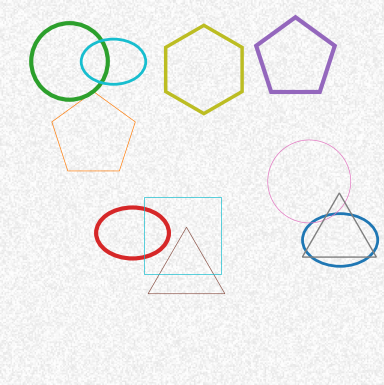[{"shape": "oval", "thickness": 2, "radius": 0.49, "center": [0.883, 0.377]}, {"shape": "pentagon", "thickness": 0.5, "radius": 0.57, "center": [0.243, 0.648]}, {"shape": "circle", "thickness": 3, "radius": 0.5, "center": [0.181, 0.84]}, {"shape": "oval", "thickness": 3, "radius": 0.47, "center": [0.344, 0.395]}, {"shape": "pentagon", "thickness": 3, "radius": 0.54, "center": [0.767, 0.848]}, {"shape": "triangle", "thickness": 0.5, "radius": 0.58, "center": [0.484, 0.295]}, {"shape": "circle", "thickness": 0.5, "radius": 0.54, "center": [0.803, 0.529]}, {"shape": "triangle", "thickness": 1, "radius": 0.55, "center": [0.881, 0.388]}, {"shape": "hexagon", "thickness": 2.5, "radius": 0.57, "center": [0.53, 0.82]}, {"shape": "oval", "thickness": 2, "radius": 0.42, "center": [0.295, 0.84]}, {"shape": "square", "thickness": 0.5, "radius": 0.5, "center": [0.474, 0.389]}]